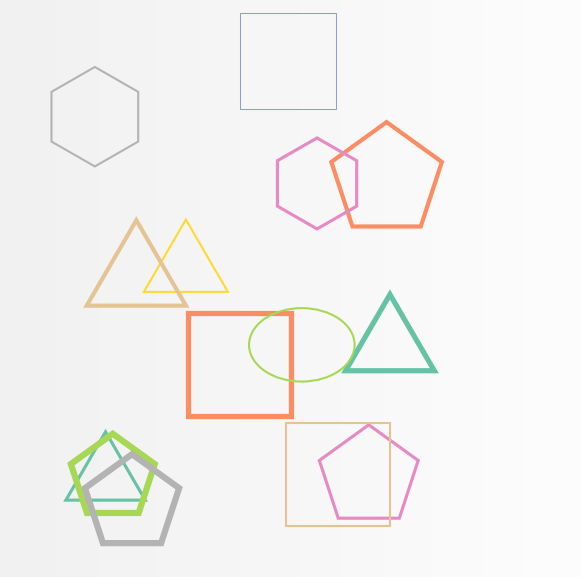[{"shape": "triangle", "thickness": 2.5, "radius": 0.44, "center": [0.671, 0.401]}, {"shape": "triangle", "thickness": 1.5, "radius": 0.39, "center": [0.182, 0.173]}, {"shape": "square", "thickness": 2.5, "radius": 0.45, "center": [0.412, 0.368]}, {"shape": "pentagon", "thickness": 2, "radius": 0.5, "center": [0.665, 0.688]}, {"shape": "square", "thickness": 0.5, "radius": 0.41, "center": [0.496, 0.894]}, {"shape": "hexagon", "thickness": 1.5, "radius": 0.39, "center": [0.545, 0.681]}, {"shape": "pentagon", "thickness": 1.5, "radius": 0.45, "center": [0.634, 0.174]}, {"shape": "pentagon", "thickness": 3, "radius": 0.38, "center": [0.194, 0.172]}, {"shape": "oval", "thickness": 1, "radius": 0.45, "center": [0.519, 0.402]}, {"shape": "triangle", "thickness": 1, "radius": 0.42, "center": [0.32, 0.535]}, {"shape": "triangle", "thickness": 2, "radius": 0.49, "center": [0.235, 0.519]}, {"shape": "square", "thickness": 1, "radius": 0.45, "center": [0.582, 0.178]}, {"shape": "hexagon", "thickness": 1, "radius": 0.43, "center": [0.163, 0.797]}, {"shape": "pentagon", "thickness": 3, "radius": 0.43, "center": [0.227, 0.128]}]